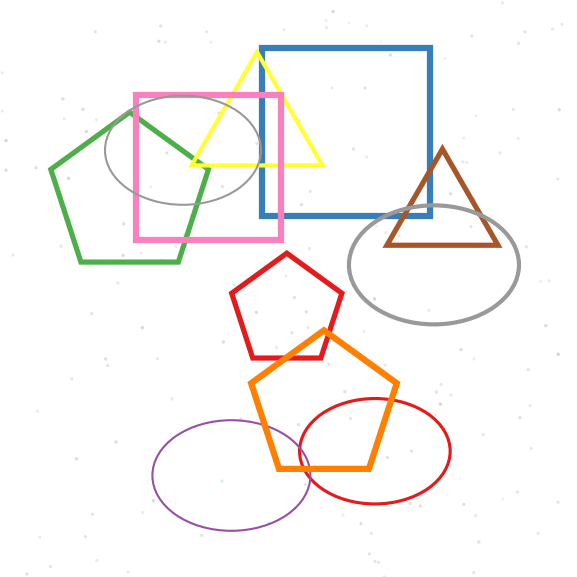[{"shape": "pentagon", "thickness": 2.5, "radius": 0.5, "center": [0.497, 0.46]}, {"shape": "oval", "thickness": 1.5, "radius": 0.65, "center": [0.649, 0.218]}, {"shape": "square", "thickness": 3, "radius": 0.73, "center": [0.6, 0.771]}, {"shape": "pentagon", "thickness": 2.5, "radius": 0.72, "center": [0.224, 0.661]}, {"shape": "oval", "thickness": 1, "radius": 0.68, "center": [0.401, 0.176]}, {"shape": "pentagon", "thickness": 3, "radius": 0.66, "center": [0.561, 0.295]}, {"shape": "triangle", "thickness": 2, "radius": 0.65, "center": [0.445, 0.778]}, {"shape": "triangle", "thickness": 2.5, "radius": 0.56, "center": [0.766, 0.63]}, {"shape": "square", "thickness": 3, "radius": 0.63, "center": [0.361, 0.709]}, {"shape": "oval", "thickness": 2, "radius": 0.74, "center": [0.751, 0.54]}, {"shape": "oval", "thickness": 1, "radius": 0.67, "center": [0.317, 0.739]}]